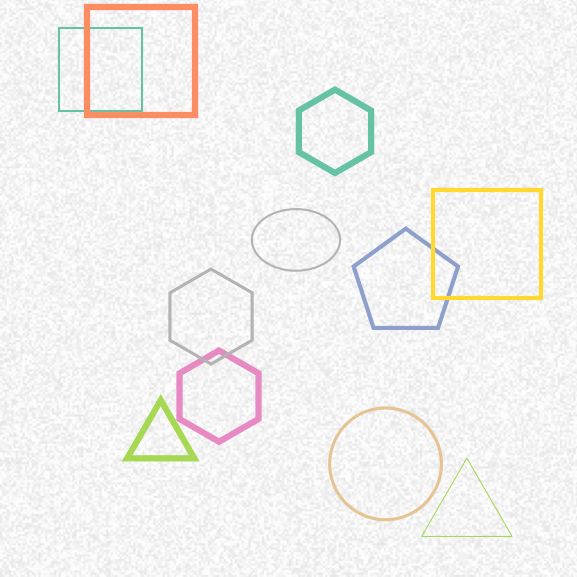[{"shape": "hexagon", "thickness": 3, "radius": 0.36, "center": [0.58, 0.772]}, {"shape": "square", "thickness": 1, "radius": 0.36, "center": [0.174, 0.879]}, {"shape": "square", "thickness": 3, "radius": 0.47, "center": [0.244, 0.894]}, {"shape": "pentagon", "thickness": 2, "radius": 0.48, "center": [0.703, 0.508]}, {"shape": "hexagon", "thickness": 3, "radius": 0.4, "center": [0.379, 0.313]}, {"shape": "triangle", "thickness": 3, "radius": 0.34, "center": [0.278, 0.239]}, {"shape": "triangle", "thickness": 0.5, "radius": 0.45, "center": [0.808, 0.115]}, {"shape": "square", "thickness": 2, "radius": 0.47, "center": [0.843, 0.576]}, {"shape": "circle", "thickness": 1.5, "radius": 0.48, "center": [0.668, 0.196]}, {"shape": "oval", "thickness": 1, "radius": 0.38, "center": [0.512, 0.584]}, {"shape": "hexagon", "thickness": 1.5, "radius": 0.41, "center": [0.365, 0.451]}]